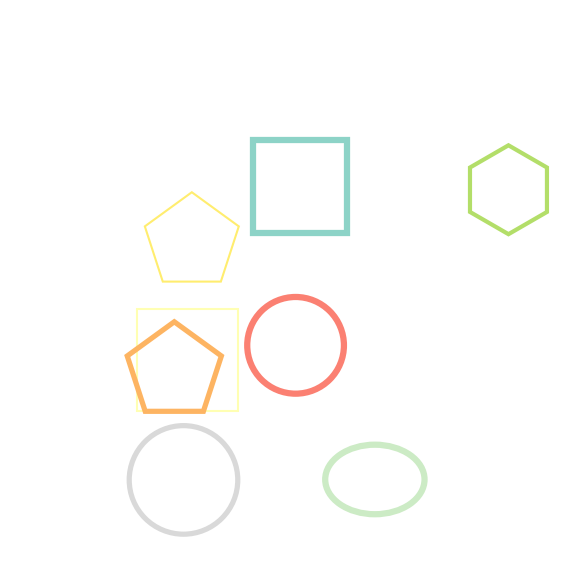[{"shape": "square", "thickness": 3, "radius": 0.41, "center": [0.52, 0.676]}, {"shape": "square", "thickness": 1, "radius": 0.44, "center": [0.325, 0.376]}, {"shape": "circle", "thickness": 3, "radius": 0.42, "center": [0.512, 0.401]}, {"shape": "pentagon", "thickness": 2.5, "radius": 0.43, "center": [0.302, 0.356]}, {"shape": "hexagon", "thickness": 2, "radius": 0.38, "center": [0.88, 0.671]}, {"shape": "circle", "thickness": 2.5, "radius": 0.47, "center": [0.318, 0.168]}, {"shape": "oval", "thickness": 3, "radius": 0.43, "center": [0.649, 0.169]}, {"shape": "pentagon", "thickness": 1, "radius": 0.43, "center": [0.332, 0.581]}]